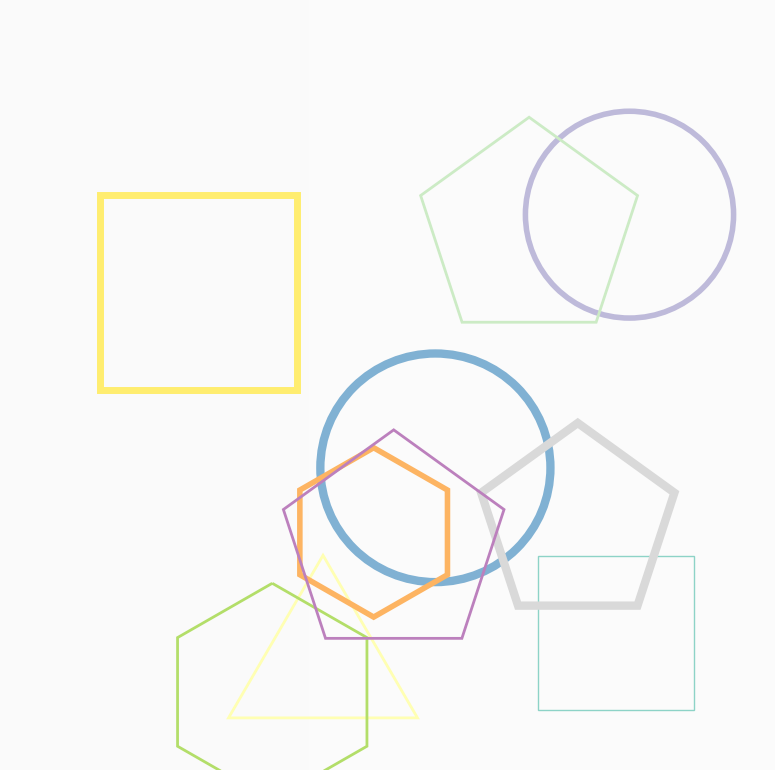[{"shape": "square", "thickness": 0.5, "radius": 0.5, "center": [0.795, 0.178]}, {"shape": "triangle", "thickness": 1, "radius": 0.7, "center": [0.417, 0.138]}, {"shape": "circle", "thickness": 2, "radius": 0.67, "center": [0.812, 0.721]}, {"shape": "circle", "thickness": 3, "radius": 0.74, "center": [0.562, 0.392]}, {"shape": "hexagon", "thickness": 2, "radius": 0.55, "center": [0.482, 0.309]}, {"shape": "hexagon", "thickness": 1, "radius": 0.71, "center": [0.351, 0.101]}, {"shape": "pentagon", "thickness": 3, "radius": 0.66, "center": [0.746, 0.32]}, {"shape": "pentagon", "thickness": 1, "radius": 0.75, "center": [0.508, 0.292]}, {"shape": "pentagon", "thickness": 1, "radius": 0.74, "center": [0.683, 0.701]}, {"shape": "square", "thickness": 2.5, "radius": 0.63, "center": [0.257, 0.62]}]